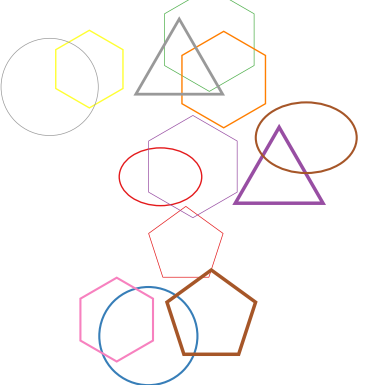[{"shape": "pentagon", "thickness": 0.5, "radius": 0.51, "center": [0.483, 0.362]}, {"shape": "oval", "thickness": 1, "radius": 0.54, "center": [0.417, 0.541]}, {"shape": "circle", "thickness": 1.5, "radius": 0.64, "center": [0.385, 0.127]}, {"shape": "hexagon", "thickness": 0.5, "radius": 0.67, "center": [0.544, 0.897]}, {"shape": "hexagon", "thickness": 0.5, "radius": 0.66, "center": [0.501, 0.567]}, {"shape": "triangle", "thickness": 2.5, "radius": 0.66, "center": [0.725, 0.538]}, {"shape": "hexagon", "thickness": 1, "radius": 0.63, "center": [0.581, 0.793]}, {"shape": "hexagon", "thickness": 1, "radius": 0.5, "center": [0.232, 0.821]}, {"shape": "pentagon", "thickness": 2.5, "radius": 0.61, "center": [0.549, 0.178]}, {"shape": "oval", "thickness": 1.5, "radius": 0.66, "center": [0.795, 0.642]}, {"shape": "hexagon", "thickness": 1.5, "radius": 0.54, "center": [0.303, 0.17]}, {"shape": "circle", "thickness": 0.5, "radius": 0.63, "center": [0.129, 0.774]}, {"shape": "triangle", "thickness": 2, "radius": 0.65, "center": [0.466, 0.82]}]